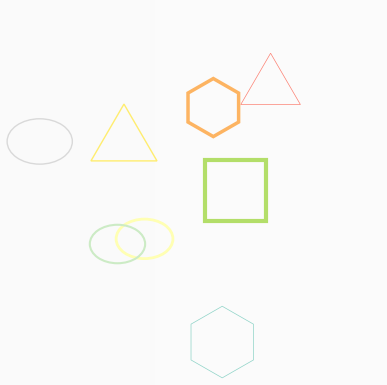[{"shape": "hexagon", "thickness": 0.5, "radius": 0.47, "center": [0.574, 0.112]}, {"shape": "oval", "thickness": 2, "radius": 0.37, "center": [0.373, 0.38]}, {"shape": "triangle", "thickness": 0.5, "radius": 0.44, "center": [0.698, 0.773]}, {"shape": "hexagon", "thickness": 2.5, "radius": 0.38, "center": [0.55, 0.721]}, {"shape": "square", "thickness": 3, "radius": 0.39, "center": [0.607, 0.505]}, {"shape": "oval", "thickness": 1, "radius": 0.42, "center": [0.103, 0.633]}, {"shape": "oval", "thickness": 1.5, "radius": 0.36, "center": [0.303, 0.366]}, {"shape": "triangle", "thickness": 1, "radius": 0.49, "center": [0.32, 0.631]}]